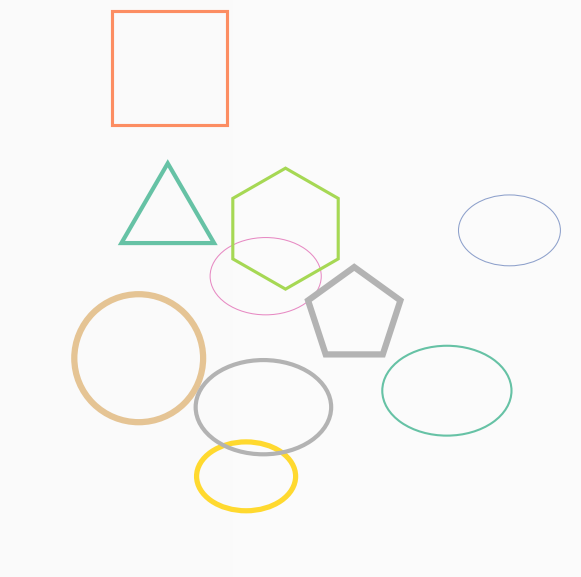[{"shape": "oval", "thickness": 1, "radius": 0.56, "center": [0.769, 0.323]}, {"shape": "triangle", "thickness": 2, "radius": 0.46, "center": [0.289, 0.624]}, {"shape": "square", "thickness": 1.5, "radius": 0.49, "center": [0.291, 0.882]}, {"shape": "oval", "thickness": 0.5, "radius": 0.44, "center": [0.876, 0.6]}, {"shape": "oval", "thickness": 0.5, "radius": 0.48, "center": [0.457, 0.521]}, {"shape": "hexagon", "thickness": 1.5, "radius": 0.52, "center": [0.491, 0.603]}, {"shape": "oval", "thickness": 2.5, "radius": 0.43, "center": [0.423, 0.174]}, {"shape": "circle", "thickness": 3, "radius": 0.55, "center": [0.239, 0.379]}, {"shape": "pentagon", "thickness": 3, "radius": 0.42, "center": [0.609, 0.453]}, {"shape": "oval", "thickness": 2, "radius": 0.58, "center": [0.453, 0.294]}]